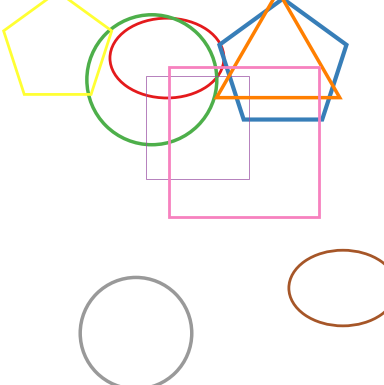[{"shape": "oval", "thickness": 2, "radius": 0.74, "center": [0.434, 0.849]}, {"shape": "pentagon", "thickness": 3, "radius": 0.87, "center": [0.735, 0.83]}, {"shape": "circle", "thickness": 2.5, "radius": 0.84, "center": [0.394, 0.793]}, {"shape": "square", "thickness": 0.5, "radius": 0.67, "center": [0.512, 0.668]}, {"shape": "triangle", "thickness": 2.5, "radius": 0.92, "center": [0.722, 0.839]}, {"shape": "pentagon", "thickness": 2, "radius": 0.74, "center": [0.15, 0.874]}, {"shape": "oval", "thickness": 2, "radius": 0.7, "center": [0.891, 0.252]}, {"shape": "square", "thickness": 2, "radius": 0.97, "center": [0.634, 0.631]}, {"shape": "circle", "thickness": 2.5, "radius": 0.72, "center": [0.353, 0.134]}]